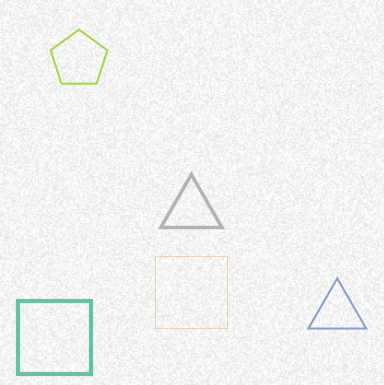[{"shape": "square", "thickness": 3, "radius": 0.47, "center": [0.142, 0.123]}, {"shape": "triangle", "thickness": 1.5, "radius": 0.43, "center": [0.876, 0.19]}, {"shape": "pentagon", "thickness": 1.5, "radius": 0.39, "center": [0.205, 0.845]}, {"shape": "square", "thickness": 0.5, "radius": 0.47, "center": [0.497, 0.242]}, {"shape": "triangle", "thickness": 2.5, "radius": 0.46, "center": [0.497, 0.455]}]